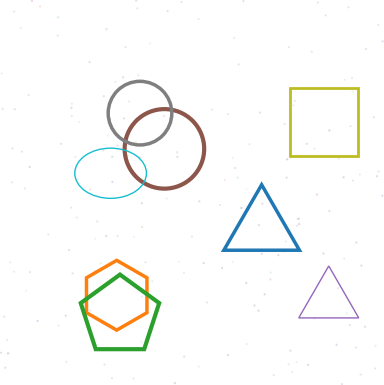[{"shape": "triangle", "thickness": 2.5, "radius": 0.57, "center": [0.68, 0.407]}, {"shape": "hexagon", "thickness": 2.5, "radius": 0.45, "center": [0.303, 0.233]}, {"shape": "pentagon", "thickness": 3, "radius": 0.54, "center": [0.312, 0.18]}, {"shape": "triangle", "thickness": 1, "radius": 0.45, "center": [0.854, 0.219]}, {"shape": "circle", "thickness": 3, "radius": 0.52, "center": [0.427, 0.613]}, {"shape": "circle", "thickness": 2.5, "radius": 0.41, "center": [0.364, 0.706]}, {"shape": "square", "thickness": 2, "radius": 0.44, "center": [0.842, 0.682]}, {"shape": "oval", "thickness": 1, "radius": 0.47, "center": [0.287, 0.55]}]